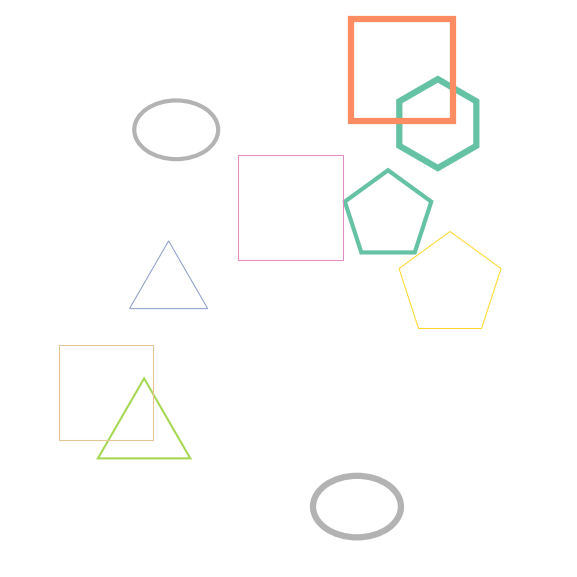[{"shape": "hexagon", "thickness": 3, "radius": 0.38, "center": [0.758, 0.785]}, {"shape": "pentagon", "thickness": 2, "radius": 0.39, "center": [0.672, 0.626]}, {"shape": "square", "thickness": 3, "radius": 0.44, "center": [0.696, 0.878]}, {"shape": "triangle", "thickness": 0.5, "radius": 0.39, "center": [0.292, 0.504]}, {"shape": "square", "thickness": 0.5, "radius": 0.45, "center": [0.503, 0.64]}, {"shape": "triangle", "thickness": 1, "radius": 0.46, "center": [0.25, 0.252]}, {"shape": "pentagon", "thickness": 0.5, "radius": 0.46, "center": [0.779, 0.505]}, {"shape": "square", "thickness": 0.5, "radius": 0.41, "center": [0.184, 0.319]}, {"shape": "oval", "thickness": 3, "radius": 0.38, "center": [0.618, 0.122]}, {"shape": "oval", "thickness": 2, "radius": 0.36, "center": [0.305, 0.774]}]